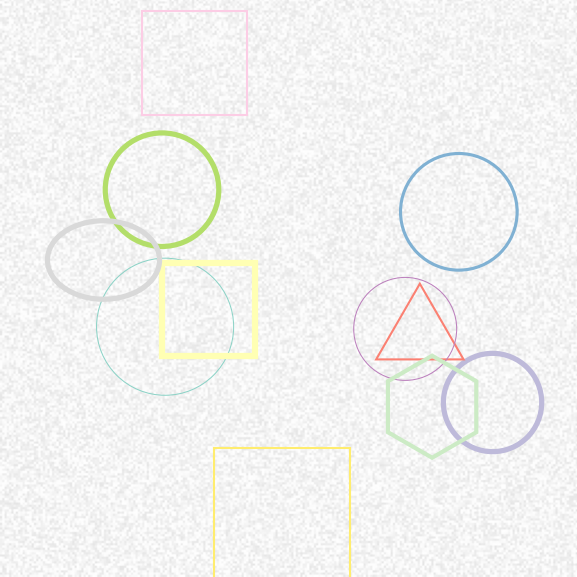[{"shape": "circle", "thickness": 0.5, "radius": 0.59, "center": [0.286, 0.433]}, {"shape": "square", "thickness": 3, "radius": 0.4, "center": [0.361, 0.463]}, {"shape": "circle", "thickness": 2.5, "radius": 0.43, "center": [0.853, 0.302]}, {"shape": "triangle", "thickness": 1, "radius": 0.44, "center": [0.727, 0.42]}, {"shape": "circle", "thickness": 1.5, "radius": 0.5, "center": [0.795, 0.632]}, {"shape": "circle", "thickness": 2.5, "radius": 0.49, "center": [0.281, 0.671]}, {"shape": "square", "thickness": 1, "radius": 0.45, "center": [0.337, 0.89]}, {"shape": "oval", "thickness": 2.5, "radius": 0.49, "center": [0.179, 0.549]}, {"shape": "circle", "thickness": 0.5, "radius": 0.45, "center": [0.702, 0.43]}, {"shape": "hexagon", "thickness": 2, "radius": 0.44, "center": [0.748, 0.295]}, {"shape": "square", "thickness": 1, "radius": 0.59, "center": [0.488, 0.106]}]